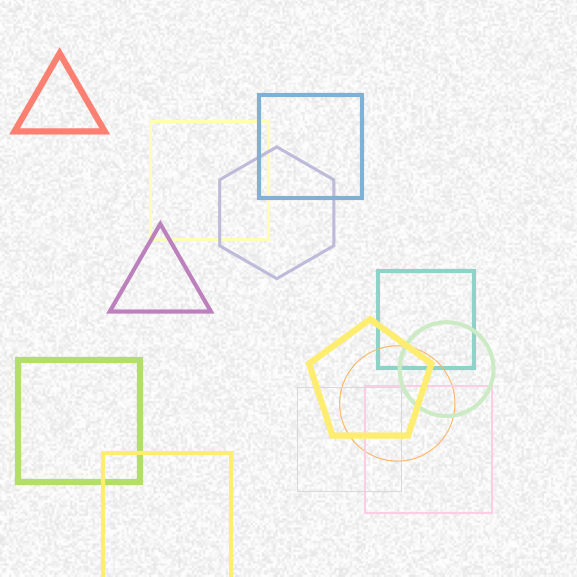[{"shape": "square", "thickness": 2, "radius": 0.42, "center": [0.738, 0.446]}, {"shape": "square", "thickness": 1.5, "radius": 0.51, "center": [0.362, 0.688]}, {"shape": "hexagon", "thickness": 1.5, "radius": 0.57, "center": [0.479, 0.631]}, {"shape": "triangle", "thickness": 3, "radius": 0.45, "center": [0.103, 0.817]}, {"shape": "square", "thickness": 2, "radius": 0.44, "center": [0.538, 0.746]}, {"shape": "circle", "thickness": 0.5, "radius": 0.5, "center": [0.688, 0.3]}, {"shape": "square", "thickness": 3, "radius": 0.53, "center": [0.136, 0.271]}, {"shape": "square", "thickness": 1, "radius": 0.55, "center": [0.742, 0.221]}, {"shape": "square", "thickness": 0.5, "radius": 0.45, "center": [0.604, 0.239]}, {"shape": "triangle", "thickness": 2, "radius": 0.51, "center": [0.278, 0.51]}, {"shape": "circle", "thickness": 2, "radius": 0.41, "center": [0.773, 0.36]}, {"shape": "square", "thickness": 2, "radius": 0.55, "center": [0.29, 0.105]}, {"shape": "pentagon", "thickness": 3, "radius": 0.56, "center": [0.641, 0.335]}]